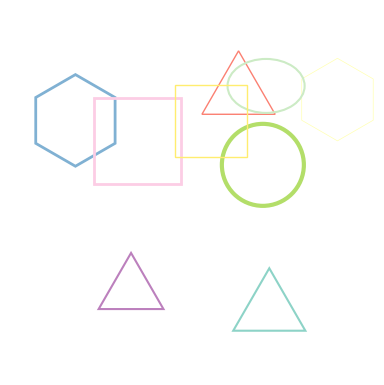[{"shape": "triangle", "thickness": 1.5, "radius": 0.54, "center": [0.699, 0.195]}, {"shape": "hexagon", "thickness": 0.5, "radius": 0.54, "center": [0.877, 0.741]}, {"shape": "triangle", "thickness": 1, "radius": 0.55, "center": [0.62, 0.758]}, {"shape": "hexagon", "thickness": 2, "radius": 0.6, "center": [0.196, 0.687]}, {"shape": "circle", "thickness": 3, "radius": 0.53, "center": [0.683, 0.572]}, {"shape": "square", "thickness": 2, "radius": 0.56, "center": [0.358, 0.634]}, {"shape": "triangle", "thickness": 1.5, "radius": 0.49, "center": [0.34, 0.246]}, {"shape": "oval", "thickness": 1.5, "radius": 0.5, "center": [0.691, 0.777]}, {"shape": "square", "thickness": 1, "radius": 0.47, "center": [0.549, 0.686]}]